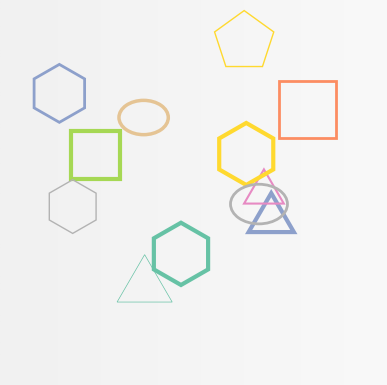[{"shape": "triangle", "thickness": 0.5, "radius": 0.41, "center": [0.373, 0.257]}, {"shape": "hexagon", "thickness": 3, "radius": 0.4, "center": [0.467, 0.341]}, {"shape": "square", "thickness": 2, "radius": 0.37, "center": [0.794, 0.715]}, {"shape": "hexagon", "thickness": 2, "radius": 0.38, "center": [0.153, 0.757]}, {"shape": "triangle", "thickness": 3, "radius": 0.34, "center": [0.7, 0.431]}, {"shape": "triangle", "thickness": 1.5, "radius": 0.3, "center": [0.681, 0.501]}, {"shape": "square", "thickness": 3, "radius": 0.31, "center": [0.246, 0.597]}, {"shape": "pentagon", "thickness": 1, "radius": 0.4, "center": [0.63, 0.892]}, {"shape": "hexagon", "thickness": 3, "radius": 0.4, "center": [0.635, 0.6]}, {"shape": "oval", "thickness": 2.5, "radius": 0.32, "center": [0.371, 0.695]}, {"shape": "oval", "thickness": 2, "radius": 0.37, "center": [0.668, 0.47]}, {"shape": "hexagon", "thickness": 1, "radius": 0.35, "center": [0.188, 0.463]}]